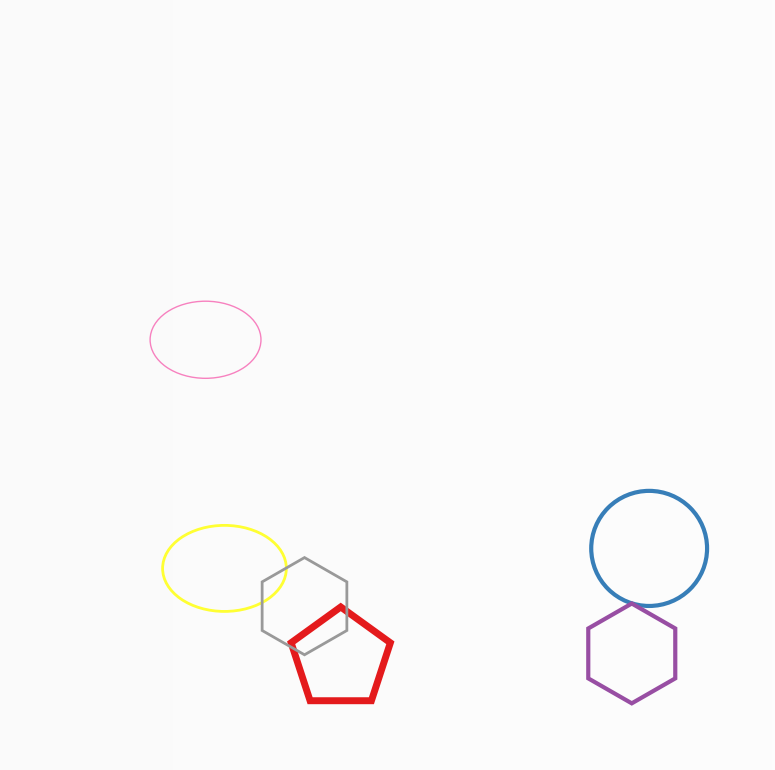[{"shape": "pentagon", "thickness": 2.5, "radius": 0.34, "center": [0.44, 0.144]}, {"shape": "circle", "thickness": 1.5, "radius": 0.37, "center": [0.838, 0.288]}, {"shape": "hexagon", "thickness": 1.5, "radius": 0.32, "center": [0.815, 0.151]}, {"shape": "oval", "thickness": 1, "radius": 0.4, "center": [0.29, 0.262]}, {"shape": "oval", "thickness": 0.5, "radius": 0.36, "center": [0.265, 0.559]}, {"shape": "hexagon", "thickness": 1, "radius": 0.32, "center": [0.393, 0.213]}]